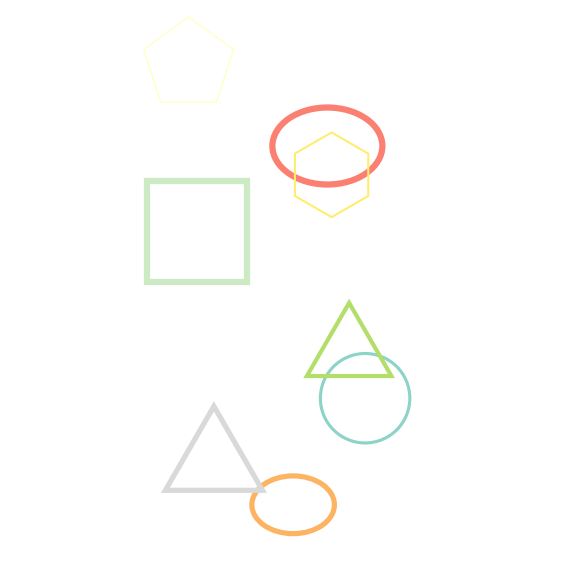[{"shape": "circle", "thickness": 1.5, "radius": 0.39, "center": [0.632, 0.31]}, {"shape": "pentagon", "thickness": 0.5, "radius": 0.41, "center": [0.327, 0.888]}, {"shape": "oval", "thickness": 3, "radius": 0.48, "center": [0.567, 0.746]}, {"shape": "oval", "thickness": 2.5, "radius": 0.36, "center": [0.508, 0.125]}, {"shape": "triangle", "thickness": 2, "radius": 0.42, "center": [0.605, 0.39]}, {"shape": "triangle", "thickness": 2.5, "radius": 0.48, "center": [0.37, 0.199]}, {"shape": "square", "thickness": 3, "radius": 0.44, "center": [0.341, 0.598]}, {"shape": "hexagon", "thickness": 1, "radius": 0.37, "center": [0.574, 0.696]}]